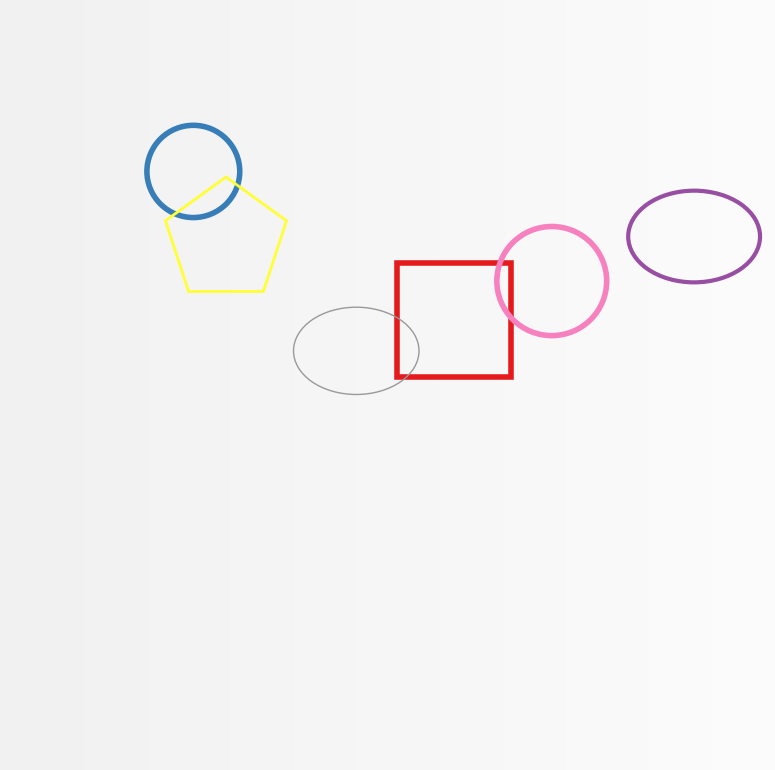[{"shape": "square", "thickness": 2, "radius": 0.37, "center": [0.586, 0.584]}, {"shape": "circle", "thickness": 2, "radius": 0.3, "center": [0.249, 0.777]}, {"shape": "oval", "thickness": 1.5, "radius": 0.43, "center": [0.896, 0.693]}, {"shape": "pentagon", "thickness": 1, "radius": 0.41, "center": [0.292, 0.688]}, {"shape": "circle", "thickness": 2, "radius": 0.35, "center": [0.712, 0.635]}, {"shape": "oval", "thickness": 0.5, "radius": 0.4, "center": [0.46, 0.544]}]